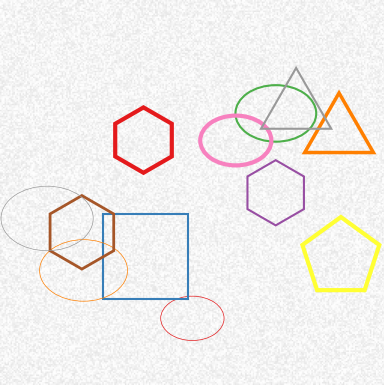[{"shape": "hexagon", "thickness": 3, "radius": 0.42, "center": [0.373, 0.636]}, {"shape": "oval", "thickness": 0.5, "radius": 0.41, "center": [0.5, 0.173]}, {"shape": "square", "thickness": 1.5, "radius": 0.55, "center": [0.377, 0.334]}, {"shape": "oval", "thickness": 1.5, "radius": 0.52, "center": [0.716, 0.705]}, {"shape": "hexagon", "thickness": 1.5, "radius": 0.42, "center": [0.716, 0.499]}, {"shape": "oval", "thickness": 0.5, "radius": 0.57, "center": [0.217, 0.298]}, {"shape": "triangle", "thickness": 2.5, "radius": 0.52, "center": [0.881, 0.655]}, {"shape": "pentagon", "thickness": 3, "radius": 0.53, "center": [0.885, 0.331]}, {"shape": "hexagon", "thickness": 2, "radius": 0.48, "center": [0.213, 0.397]}, {"shape": "oval", "thickness": 3, "radius": 0.46, "center": [0.612, 0.635]}, {"shape": "triangle", "thickness": 1.5, "radius": 0.53, "center": [0.769, 0.718]}, {"shape": "oval", "thickness": 0.5, "radius": 0.6, "center": [0.122, 0.433]}]